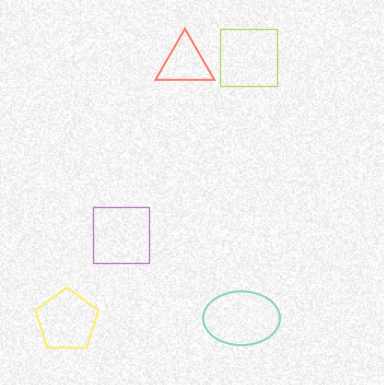[{"shape": "oval", "thickness": 1.5, "radius": 0.5, "center": [0.627, 0.173]}, {"shape": "triangle", "thickness": 1.5, "radius": 0.44, "center": [0.48, 0.837]}, {"shape": "square", "thickness": 1, "radius": 0.37, "center": [0.646, 0.851]}, {"shape": "square", "thickness": 1, "radius": 0.36, "center": [0.315, 0.39]}, {"shape": "pentagon", "thickness": 1.5, "radius": 0.43, "center": [0.174, 0.167]}]